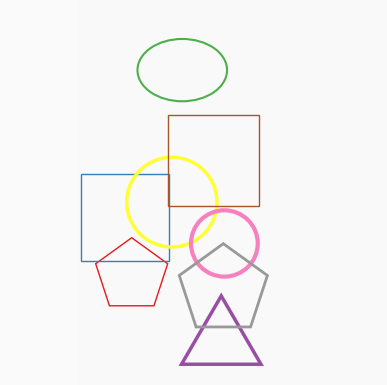[{"shape": "pentagon", "thickness": 1, "radius": 0.49, "center": [0.34, 0.285]}, {"shape": "square", "thickness": 1, "radius": 0.57, "center": [0.322, 0.435]}, {"shape": "oval", "thickness": 1.5, "radius": 0.58, "center": [0.47, 0.818]}, {"shape": "triangle", "thickness": 2.5, "radius": 0.59, "center": [0.571, 0.113]}, {"shape": "circle", "thickness": 2.5, "radius": 0.58, "center": [0.444, 0.475]}, {"shape": "square", "thickness": 1, "radius": 0.59, "center": [0.551, 0.583]}, {"shape": "circle", "thickness": 3, "radius": 0.43, "center": [0.579, 0.368]}, {"shape": "pentagon", "thickness": 2, "radius": 0.6, "center": [0.576, 0.248]}]